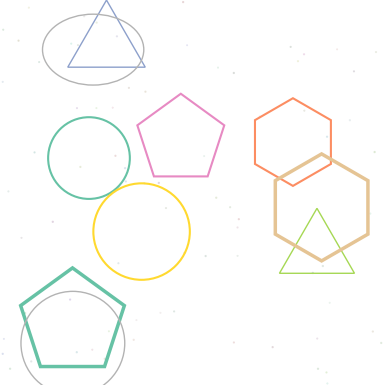[{"shape": "circle", "thickness": 1.5, "radius": 0.53, "center": [0.231, 0.589]}, {"shape": "pentagon", "thickness": 2.5, "radius": 0.71, "center": [0.188, 0.163]}, {"shape": "hexagon", "thickness": 1.5, "radius": 0.57, "center": [0.761, 0.631]}, {"shape": "triangle", "thickness": 1, "radius": 0.58, "center": [0.277, 0.884]}, {"shape": "pentagon", "thickness": 1.5, "radius": 0.59, "center": [0.47, 0.638]}, {"shape": "triangle", "thickness": 1, "radius": 0.56, "center": [0.823, 0.346]}, {"shape": "circle", "thickness": 1.5, "radius": 0.63, "center": [0.368, 0.399]}, {"shape": "hexagon", "thickness": 2.5, "radius": 0.69, "center": [0.835, 0.461]}, {"shape": "circle", "thickness": 1, "radius": 0.67, "center": [0.189, 0.108]}, {"shape": "oval", "thickness": 1, "radius": 0.66, "center": [0.242, 0.871]}]